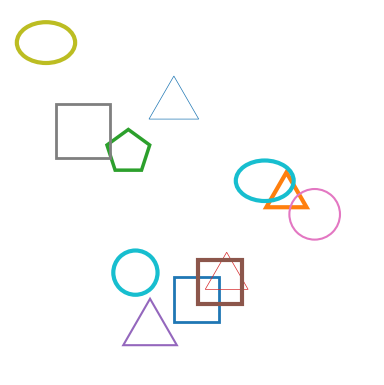[{"shape": "square", "thickness": 2, "radius": 0.29, "center": [0.51, 0.222]}, {"shape": "triangle", "thickness": 0.5, "radius": 0.37, "center": [0.452, 0.728]}, {"shape": "triangle", "thickness": 3, "radius": 0.3, "center": [0.744, 0.492]}, {"shape": "pentagon", "thickness": 2.5, "radius": 0.29, "center": [0.333, 0.605]}, {"shape": "triangle", "thickness": 0.5, "radius": 0.32, "center": [0.589, 0.281]}, {"shape": "triangle", "thickness": 1.5, "radius": 0.4, "center": [0.39, 0.144]}, {"shape": "square", "thickness": 3, "radius": 0.29, "center": [0.571, 0.268]}, {"shape": "circle", "thickness": 1.5, "radius": 0.33, "center": [0.817, 0.443]}, {"shape": "square", "thickness": 2, "radius": 0.35, "center": [0.215, 0.659]}, {"shape": "oval", "thickness": 3, "radius": 0.38, "center": [0.119, 0.889]}, {"shape": "circle", "thickness": 3, "radius": 0.29, "center": [0.352, 0.292]}, {"shape": "oval", "thickness": 3, "radius": 0.38, "center": [0.688, 0.53]}]